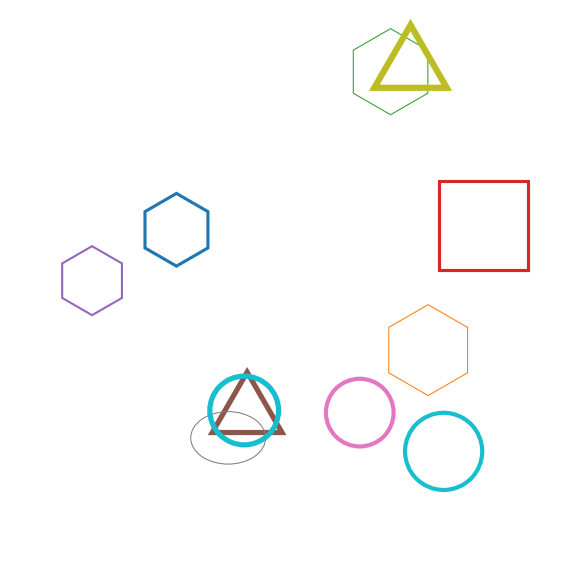[{"shape": "hexagon", "thickness": 1.5, "radius": 0.31, "center": [0.306, 0.601]}, {"shape": "hexagon", "thickness": 0.5, "radius": 0.39, "center": [0.741, 0.393]}, {"shape": "hexagon", "thickness": 0.5, "radius": 0.37, "center": [0.676, 0.875]}, {"shape": "square", "thickness": 1.5, "radius": 0.39, "center": [0.837, 0.608]}, {"shape": "hexagon", "thickness": 1, "radius": 0.3, "center": [0.159, 0.513]}, {"shape": "triangle", "thickness": 2.5, "radius": 0.35, "center": [0.428, 0.285]}, {"shape": "circle", "thickness": 2, "radius": 0.29, "center": [0.623, 0.285]}, {"shape": "oval", "thickness": 0.5, "radius": 0.32, "center": [0.395, 0.241]}, {"shape": "triangle", "thickness": 3, "radius": 0.36, "center": [0.711, 0.883]}, {"shape": "circle", "thickness": 2, "radius": 0.33, "center": [0.768, 0.218]}, {"shape": "circle", "thickness": 2.5, "radius": 0.3, "center": [0.423, 0.288]}]